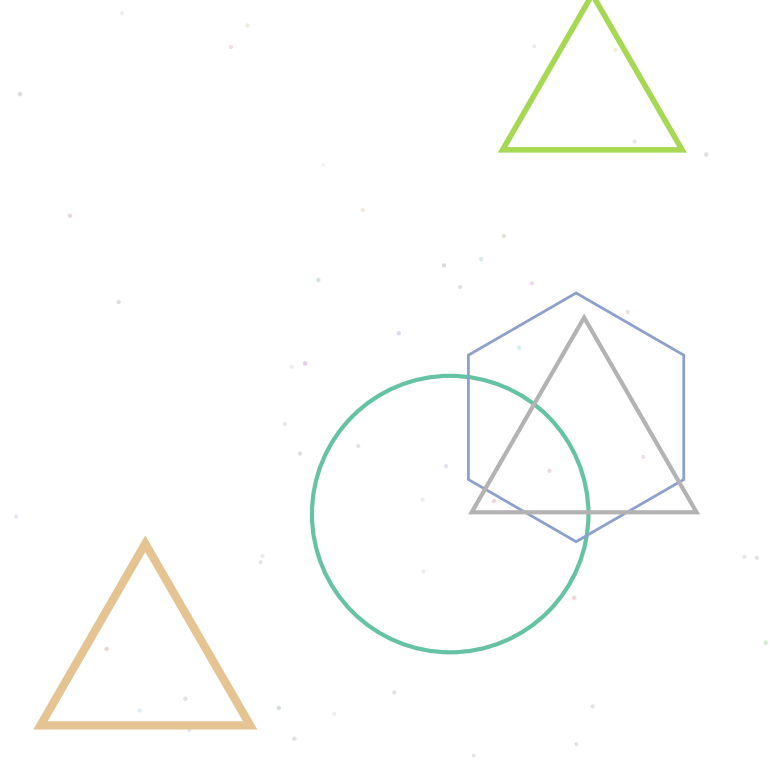[{"shape": "circle", "thickness": 1.5, "radius": 0.9, "center": [0.585, 0.332]}, {"shape": "hexagon", "thickness": 1, "radius": 0.81, "center": [0.748, 0.458]}, {"shape": "triangle", "thickness": 2, "radius": 0.67, "center": [0.769, 0.873]}, {"shape": "triangle", "thickness": 3, "radius": 0.79, "center": [0.189, 0.137]}, {"shape": "triangle", "thickness": 1.5, "radius": 0.84, "center": [0.759, 0.419]}]